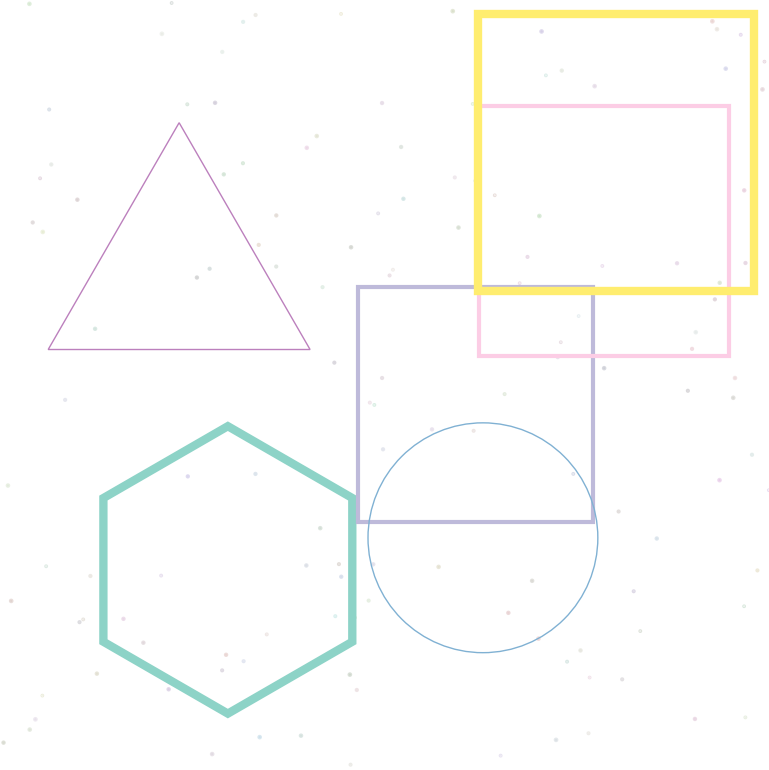[{"shape": "hexagon", "thickness": 3, "radius": 0.93, "center": [0.296, 0.26]}, {"shape": "square", "thickness": 1.5, "radius": 0.76, "center": [0.617, 0.475]}, {"shape": "circle", "thickness": 0.5, "radius": 0.75, "center": [0.627, 0.302]}, {"shape": "square", "thickness": 1.5, "radius": 0.81, "center": [0.785, 0.7]}, {"shape": "triangle", "thickness": 0.5, "radius": 0.98, "center": [0.233, 0.644]}, {"shape": "square", "thickness": 3, "radius": 0.9, "center": [0.8, 0.802]}]